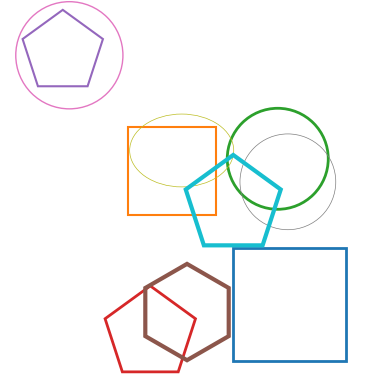[{"shape": "square", "thickness": 2, "radius": 0.73, "center": [0.753, 0.208]}, {"shape": "square", "thickness": 1.5, "radius": 0.57, "center": [0.447, 0.557]}, {"shape": "circle", "thickness": 2, "radius": 0.66, "center": [0.721, 0.588]}, {"shape": "pentagon", "thickness": 2, "radius": 0.62, "center": [0.39, 0.134]}, {"shape": "pentagon", "thickness": 1.5, "radius": 0.55, "center": [0.163, 0.865]}, {"shape": "hexagon", "thickness": 3, "radius": 0.63, "center": [0.486, 0.189]}, {"shape": "circle", "thickness": 1, "radius": 0.7, "center": [0.18, 0.856]}, {"shape": "circle", "thickness": 0.5, "radius": 0.62, "center": [0.748, 0.528]}, {"shape": "oval", "thickness": 0.5, "radius": 0.68, "center": [0.472, 0.609]}, {"shape": "pentagon", "thickness": 3, "radius": 0.65, "center": [0.606, 0.468]}]